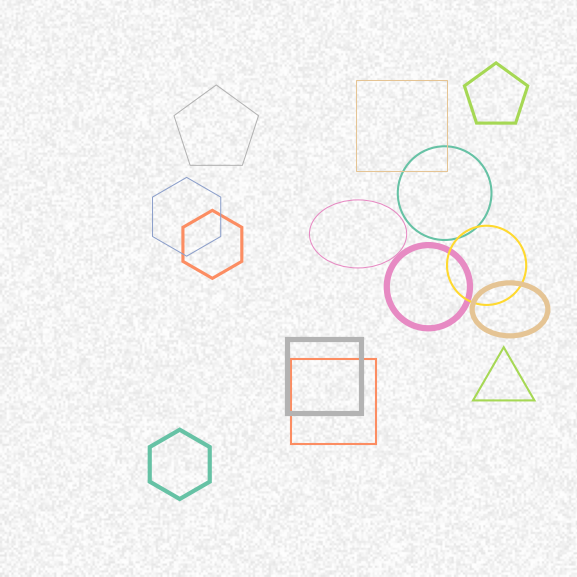[{"shape": "circle", "thickness": 1, "radius": 0.41, "center": [0.77, 0.665]}, {"shape": "hexagon", "thickness": 2, "radius": 0.3, "center": [0.311, 0.195]}, {"shape": "square", "thickness": 1, "radius": 0.37, "center": [0.577, 0.305]}, {"shape": "hexagon", "thickness": 1.5, "radius": 0.29, "center": [0.368, 0.576]}, {"shape": "hexagon", "thickness": 0.5, "radius": 0.34, "center": [0.323, 0.624]}, {"shape": "oval", "thickness": 0.5, "radius": 0.42, "center": [0.62, 0.594]}, {"shape": "circle", "thickness": 3, "radius": 0.36, "center": [0.742, 0.503]}, {"shape": "triangle", "thickness": 1, "radius": 0.31, "center": [0.872, 0.336]}, {"shape": "pentagon", "thickness": 1.5, "radius": 0.29, "center": [0.859, 0.833]}, {"shape": "circle", "thickness": 1, "radius": 0.34, "center": [0.843, 0.54]}, {"shape": "square", "thickness": 0.5, "radius": 0.39, "center": [0.695, 0.781]}, {"shape": "oval", "thickness": 2.5, "radius": 0.33, "center": [0.883, 0.463]}, {"shape": "pentagon", "thickness": 0.5, "radius": 0.38, "center": [0.374, 0.775]}, {"shape": "square", "thickness": 2.5, "radius": 0.32, "center": [0.56, 0.349]}]